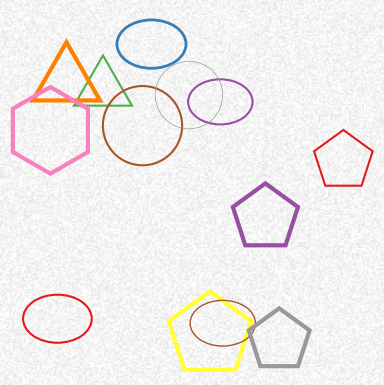[{"shape": "oval", "thickness": 1.5, "radius": 0.45, "center": [0.149, 0.172]}, {"shape": "pentagon", "thickness": 1.5, "radius": 0.4, "center": [0.892, 0.582]}, {"shape": "oval", "thickness": 2, "radius": 0.45, "center": [0.393, 0.885]}, {"shape": "triangle", "thickness": 1.5, "radius": 0.43, "center": [0.267, 0.769]}, {"shape": "pentagon", "thickness": 3, "radius": 0.44, "center": [0.689, 0.435]}, {"shape": "oval", "thickness": 1.5, "radius": 0.42, "center": [0.572, 0.735]}, {"shape": "triangle", "thickness": 3, "radius": 0.5, "center": [0.173, 0.789]}, {"shape": "pentagon", "thickness": 3, "radius": 0.56, "center": [0.545, 0.13]}, {"shape": "circle", "thickness": 1.5, "radius": 0.51, "center": [0.37, 0.674]}, {"shape": "oval", "thickness": 1, "radius": 0.42, "center": [0.579, 0.16]}, {"shape": "hexagon", "thickness": 3, "radius": 0.56, "center": [0.131, 0.661]}, {"shape": "pentagon", "thickness": 3, "radius": 0.42, "center": [0.725, 0.116]}, {"shape": "circle", "thickness": 0.5, "radius": 0.44, "center": [0.491, 0.753]}]